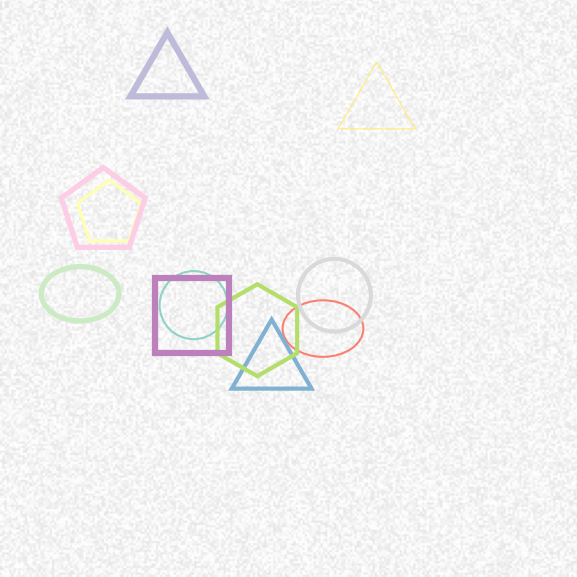[{"shape": "circle", "thickness": 1, "radius": 0.29, "center": [0.335, 0.471]}, {"shape": "pentagon", "thickness": 1.5, "radius": 0.29, "center": [0.189, 0.629]}, {"shape": "triangle", "thickness": 3, "radius": 0.37, "center": [0.29, 0.869]}, {"shape": "oval", "thickness": 1, "radius": 0.35, "center": [0.559, 0.43]}, {"shape": "triangle", "thickness": 2, "radius": 0.4, "center": [0.47, 0.366]}, {"shape": "hexagon", "thickness": 2, "radius": 0.4, "center": [0.446, 0.427]}, {"shape": "pentagon", "thickness": 2.5, "radius": 0.38, "center": [0.179, 0.633]}, {"shape": "circle", "thickness": 2, "radius": 0.32, "center": [0.579, 0.488]}, {"shape": "square", "thickness": 3, "radius": 0.32, "center": [0.332, 0.453]}, {"shape": "oval", "thickness": 2.5, "radius": 0.34, "center": [0.139, 0.49]}, {"shape": "triangle", "thickness": 0.5, "radius": 0.39, "center": [0.652, 0.814]}]